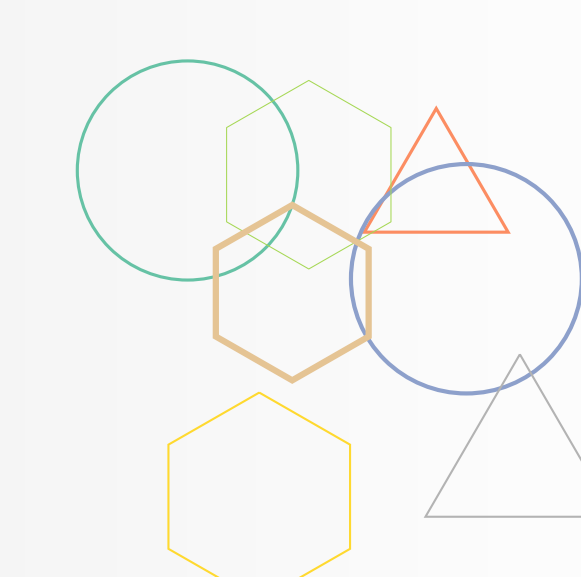[{"shape": "circle", "thickness": 1.5, "radius": 0.95, "center": [0.323, 0.704]}, {"shape": "triangle", "thickness": 1.5, "radius": 0.71, "center": [0.751, 0.669]}, {"shape": "circle", "thickness": 2, "radius": 0.99, "center": [0.802, 0.516]}, {"shape": "hexagon", "thickness": 0.5, "radius": 0.82, "center": [0.531, 0.697]}, {"shape": "hexagon", "thickness": 1, "radius": 0.9, "center": [0.446, 0.139]}, {"shape": "hexagon", "thickness": 3, "radius": 0.76, "center": [0.503, 0.492]}, {"shape": "triangle", "thickness": 1, "radius": 0.94, "center": [0.894, 0.198]}]